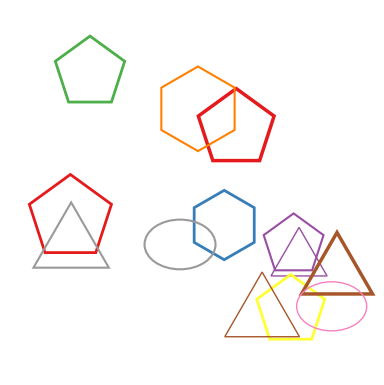[{"shape": "pentagon", "thickness": 2.5, "radius": 0.52, "center": [0.614, 0.667]}, {"shape": "pentagon", "thickness": 2, "radius": 0.56, "center": [0.183, 0.435]}, {"shape": "hexagon", "thickness": 2, "radius": 0.45, "center": [0.582, 0.416]}, {"shape": "pentagon", "thickness": 2, "radius": 0.47, "center": [0.234, 0.812]}, {"shape": "pentagon", "thickness": 1.5, "radius": 0.41, "center": [0.763, 0.364]}, {"shape": "triangle", "thickness": 1, "radius": 0.42, "center": [0.777, 0.325]}, {"shape": "hexagon", "thickness": 1.5, "radius": 0.55, "center": [0.514, 0.717]}, {"shape": "pentagon", "thickness": 2, "radius": 0.46, "center": [0.755, 0.194]}, {"shape": "triangle", "thickness": 2.5, "radius": 0.53, "center": [0.875, 0.29]}, {"shape": "triangle", "thickness": 1, "radius": 0.56, "center": [0.681, 0.181]}, {"shape": "oval", "thickness": 1, "radius": 0.46, "center": [0.862, 0.204]}, {"shape": "triangle", "thickness": 1.5, "radius": 0.57, "center": [0.185, 0.361]}, {"shape": "oval", "thickness": 1.5, "radius": 0.46, "center": [0.468, 0.365]}]